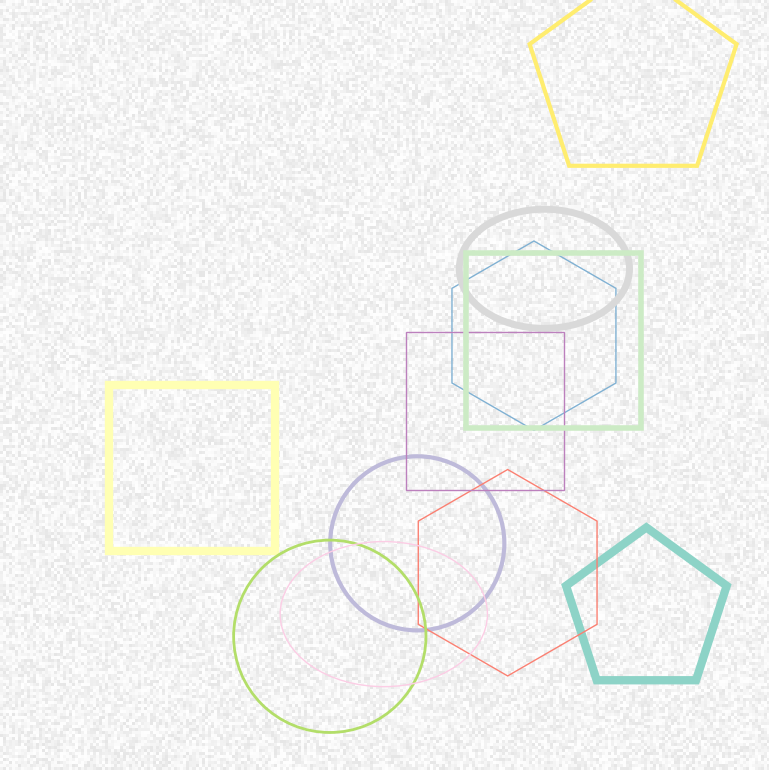[{"shape": "pentagon", "thickness": 3, "radius": 0.55, "center": [0.839, 0.205]}, {"shape": "square", "thickness": 3, "radius": 0.54, "center": [0.249, 0.392]}, {"shape": "circle", "thickness": 1.5, "radius": 0.57, "center": [0.542, 0.294]}, {"shape": "hexagon", "thickness": 0.5, "radius": 0.67, "center": [0.659, 0.256]}, {"shape": "hexagon", "thickness": 0.5, "radius": 0.61, "center": [0.693, 0.564]}, {"shape": "circle", "thickness": 1, "radius": 0.62, "center": [0.428, 0.174]}, {"shape": "oval", "thickness": 0.5, "radius": 0.67, "center": [0.498, 0.202]}, {"shape": "oval", "thickness": 2.5, "radius": 0.55, "center": [0.707, 0.651]}, {"shape": "square", "thickness": 0.5, "radius": 0.51, "center": [0.629, 0.466]}, {"shape": "square", "thickness": 2, "radius": 0.57, "center": [0.719, 0.558]}, {"shape": "pentagon", "thickness": 1.5, "radius": 0.71, "center": [0.822, 0.899]}]